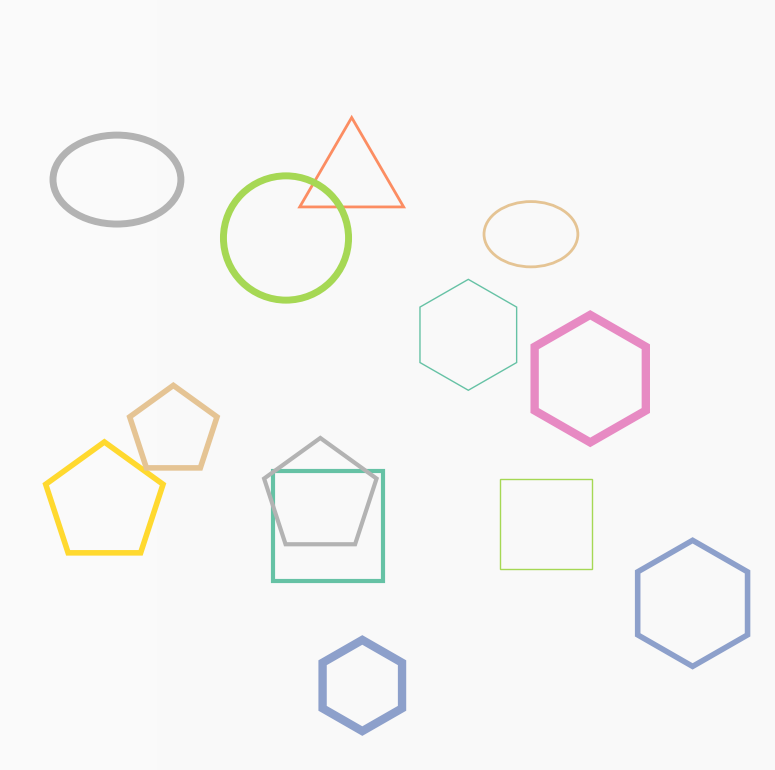[{"shape": "square", "thickness": 1.5, "radius": 0.35, "center": [0.424, 0.317]}, {"shape": "hexagon", "thickness": 0.5, "radius": 0.36, "center": [0.604, 0.565]}, {"shape": "triangle", "thickness": 1, "radius": 0.39, "center": [0.454, 0.77]}, {"shape": "hexagon", "thickness": 2, "radius": 0.41, "center": [0.894, 0.216]}, {"shape": "hexagon", "thickness": 3, "radius": 0.3, "center": [0.468, 0.11]}, {"shape": "hexagon", "thickness": 3, "radius": 0.41, "center": [0.762, 0.508]}, {"shape": "circle", "thickness": 2.5, "radius": 0.4, "center": [0.369, 0.691]}, {"shape": "square", "thickness": 0.5, "radius": 0.29, "center": [0.705, 0.32]}, {"shape": "pentagon", "thickness": 2, "radius": 0.4, "center": [0.135, 0.346]}, {"shape": "pentagon", "thickness": 2, "radius": 0.3, "center": [0.224, 0.44]}, {"shape": "oval", "thickness": 1, "radius": 0.3, "center": [0.685, 0.696]}, {"shape": "oval", "thickness": 2.5, "radius": 0.41, "center": [0.151, 0.767]}, {"shape": "pentagon", "thickness": 1.5, "radius": 0.38, "center": [0.413, 0.355]}]